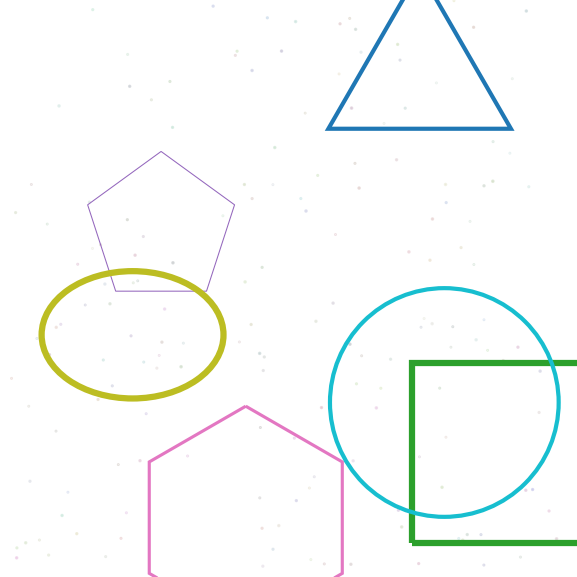[{"shape": "triangle", "thickness": 2, "radius": 0.91, "center": [0.727, 0.867]}, {"shape": "square", "thickness": 3, "radius": 0.78, "center": [0.869, 0.215]}, {"shape": "pentagon", "thickness": 0.5, "radius": 0.67, "center": [0.279, 0.603]}, {"shape": "hexagon", "thickness": 1.5, "radius": 0.96, "center": [0.426, 0.103]}, {"shape": "oval", "thickness": 3, "radius": 0.79, "center": [0.23, 0.419]}, {"shape": "circle", "thickness": 2, "radius": 0.99, "center": [0.769, 0.302]}]